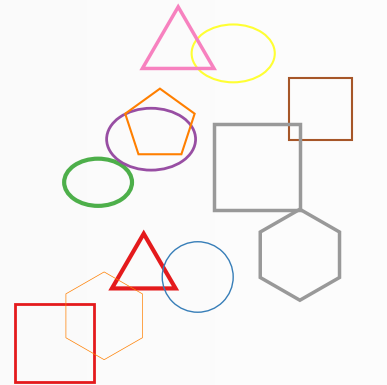[{"shape": "triangle", "thickness": 3, "radius": 0.47, "center": [0.371, 0.298]}, {"shape": "square", "thickness": 2, "radius": 0.51, "center": [0.142, 0.11]}, {"shape": "circle", "thickness": 1, "radius": 0.46, "center": [0.51, 0.281]}, {"shape": "oval", "thickness": 3, "radius": 0.44, "center": [0.253, 0.527]}, {"shape": "oval", "thickness": 2, "radius": 0.57, "center": [0.39, 0.638]}, {"shape": "pentagon", "thickness": 1.5, "radius": 0.47, "center": [0.413, 0.676]}, {"shape": "hexagon", "thickness": 0.5, "radius": 0.57, "center": [0.269, 0.18]}, {"shape": "oval", "thickness": 1.5, "radius": 0.54, "center": [0.602, 0.861]}, {"shape": "square", "thickness": 1.5, "radius": 0.4, "center": [0.827, 0.717]}, {"shape": "triangle", "thickness": 2.5, "radius": 0.53, "center": [0.46, 0.875]}, {"shape": "square", "thickness": 2.5, "radius": 0.56, "center": [0.663, 0.565]}, {"shape": "hexagon", "thickness": 2.5, "radius": 0.59, "center": [0.774, 0.338]}]